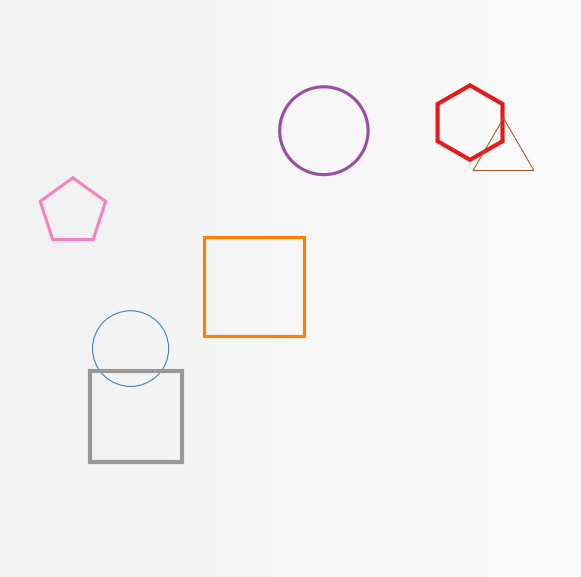[{"shape": "hexagon", "thickness": 2, "radius": 0.32, "center": [0.809, 0.787]}, {"shape": "circle", "thickness": 0.5, "radius": 0.33, "center": [0.225, 0.395]}, {"shape": "circle", "thickness": 1.5, "radius": 0.38, "center": [0.557, 0.773]}, {"shape": "square", "thickness": 1.5, "radius": 0.43, "center": [0.437, 0.503]}, {"shape": "triangle", "thickness": 0.5, "radius": 0.3, "center": [0.866, 0.734]}, {"shape": "pentagon", "thickness": 1.5, "radius": 0.3, "center": [0.125, 0.632]}, {"shape": "square", "thickness": 2, "radius": 0.39, "center": [0.234, 0.277]}]